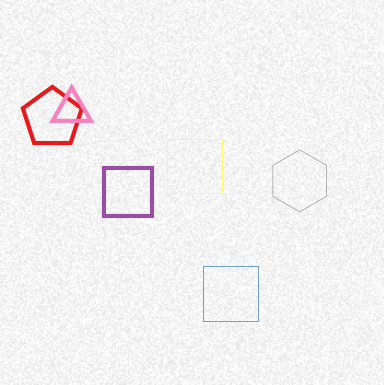[{"shape": "pentagon", "thickness": 3, "radius": 0.4, "center": [0.136, 0.694]}, {"shape": "square", "thickness": 0.5, "radius": 0.36, "center": [0.598, 0.238]}, {"shape": "square", "thickness": 3, "radius": 0.31, "center": [0.334, 0.5]}, {"shape": "square", "thickness": 0.5, "radius": 0.35, "center": [0.505, 0.569]}, {"shape": "triangle", "thickness": 3, "radius": 0.29, "center": [0.186, 0.715]}, {"shape": "hexagon", "thickness": 0.5, "radius": 0.4, "center": [0.778, 0.53]}]